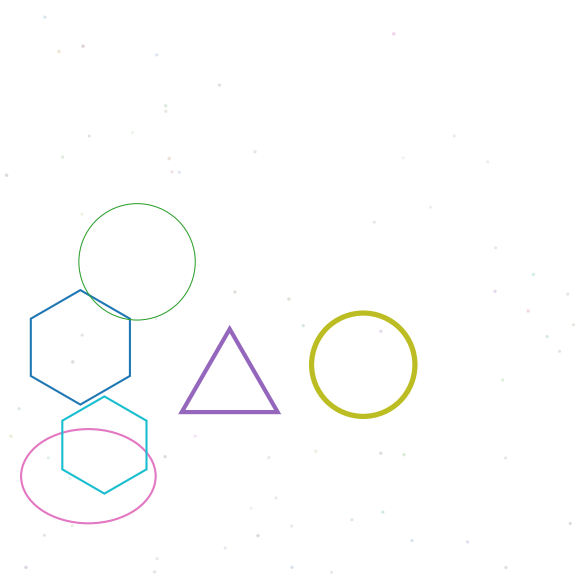[{"shape": "hexagon", "thickness": 1, "radius": 0.5, "center": [0.139, 0.398]}, {"shape": "circle", "thickness": 0.5, "radius": 0.5, "center": [0.237, 0.546]}, {"shape": "triangle", "thickness": 2, "radius": 0.48, "center": [0.398, 0.333]}, {"shape": "oval", "thickness": 1, "radius": 0.58, "center": [0.153, 0.175]}, {"shape": "circle", "thickness": 2.5, "radius": 0.45, "center": [0.629, 0.368]}, {"shape": "hexagon", "thickness": 1, "radius": 0.42, "center": [0.181, 0.229]}]